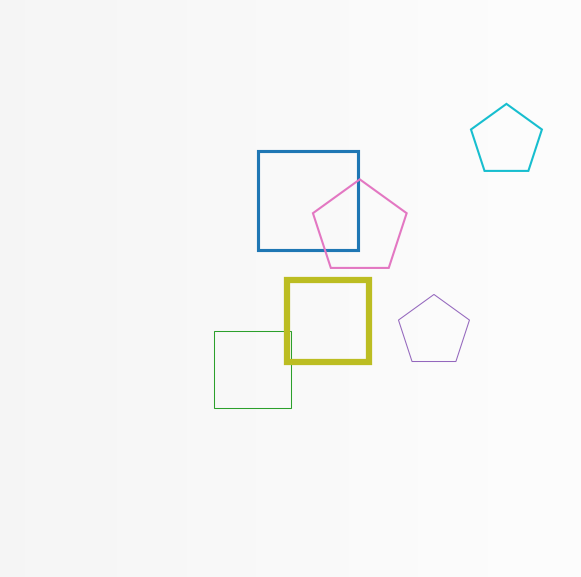[{"shape": "square", "thickness": 1.5, "radius": 0.43, "center": [0.53, 0.652]}, {"shape": "square", "thickness": 0.5, "radius": 0.33, "center": [0.434, 0.359]}, {"shape": "pentagon", "thickness": 0.5, "radius": 0.32, "center": [0.747, 0.425]}, {"shape": "pentagon", "thickness": 1, "radius": 0.42, "center": [0.619, 0.604]}, {"shape": "square", "thickness": 3, "radius": 0.35, "center": [0.564, 0.444]}, {"shape": "pentagon", "thickness": 1, "radius": 0.32, "center": [0.871, 0.755]}]